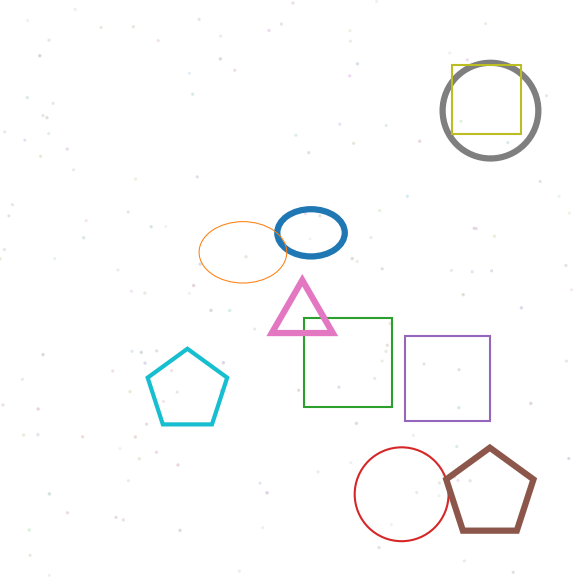[{"shape": "oval", "thickness": 3, "radius": 0.29, "center": [0.539, 0.596]}, {"shape": "oval", "thickness": 0.5, "radius": 0.38, "center": [0.421, 0.562]}, {"shape": "square", "thickness": 1, "radius": 0.38, "center": [0.602, 0.372]}, {"shape": "circle", "thickness": 1, "radius": 0.41, "center": [0.695, 0.143]}, {"shape": "square", "thickness": 1, "radius": 0.37, "center": [0.775, 0.343]}, {"shape": "pentagon", "thickness": 3, "radius": 0.4, "center": [0.848, 0.144]}, {"shape": "triangle", "thickness": 3, "radius": 0.3, "center": [0.523, 0.453]}, {"shape": "circle", "thickness": 3, "radius": 0.41, "center": [0.849, 0.808]}, {"shape": "square", "thickness": 1, "radius": 0.3, "center": [0.843, 0.827]}, {"shape": "pentagon", "thickness": 2, "radius": 0.36, "center": [0.325, 0.323]}]